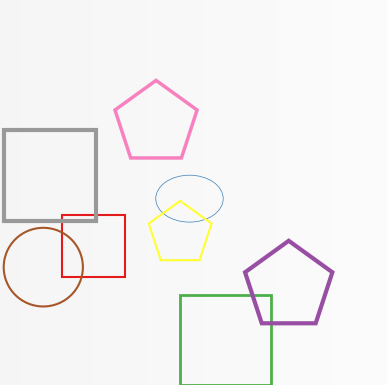[{"shape": "square", "thickness": 1.5, "radius": 0.4, "center": [0.241, 0.361]}, {"shape": "oval", "thickness": 0.5, "radius": 0.44, "center": [0.489, 0.484]}, {"shape": "square", "thickness": 2, "radius": 0.59, "center": [0.581, 0.117]}, {"shape": "pentagon", "thickness": 3, "radius": 0.59, "center": [0.745, 0.256]}, {"shape": "pentagon", "thickness": 1.5, "radius": 0.43, "center": [0.465, 0.393]}, {"shape": "circle", "thickness": 1.5, "radius": 0.51, "center": [0.112, 0.306]}, {"shape": "pentagon", "thickness": 2.5, "radius": 0.56, "center": [0.403, 0.68]}, {"shape": "square", "thickness": 3, "radius": 0.59, "center": [0.129, 0.544]}]